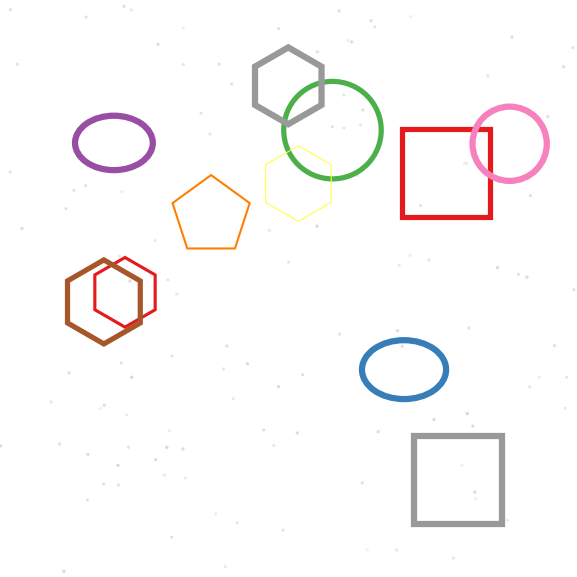[{"shape": "hexagon", "thickness": 1.5, "radius": 0.3, "center": [0.216, 0.493]}, {"shape": "square", "thickness": 2.5, "radius": 0.38, "center": [0.773, 0.699]}, {"shape": "oval", "thickness": 3, "radius": 0.36, "center": [0.7, 0.359]}, {"shape": "circle", "thickness": 2.5, "radius": 0.42, "center": [0.576, 0.774]}, {"shape": "oval", "thickness": 3, "radius": 0.34, "center": [0.197, 0.752]}, {"shape": "pentagon", "thickness": 1, "radius": 0.35, "center": [0.366, 0.626]}, {"shape": "hexagon", "thickness": 0.5, "radius": 0.33, "center": [0.517, 0.681]}, {"shape": "hexagon", "thickness": 2.5, "radius": 0.36, "center": [0.18, 0.476]}, {"shape": "circle", "thickness": 3, "radius": 0.32, "center": [0.883, 0.75]}, {"shape": "square", "thickness": 3, "radius": 0.38, "center": [0.793, 0.168]}, {"shape": "hexagon", "thickness": 3, "radius": 0.33, "center": [0.499, 0.851]}]